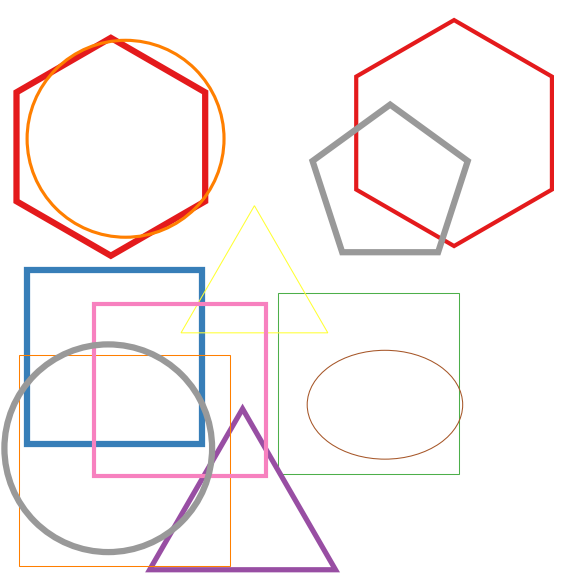[{"shape": "hexagon", "thickness": 3, "radius": 0.94, "center": [0.192, 0.745]}, {"shape": "hexagon", "thickness": 2, "radius": 0.98, "center": [0.786, 0.769]}, {"shape": "square", "thickness": 3, "radius": 0.76, "center": [0.199, 0.381]}, {"shape": "square", "thickness": 0.5, "radius": 0.78, "center": [0.638, 0.335]}, {"shape": "triangle", "thickness": 2.5, "radius": 0.93, "center": [0.42, 0.105]}, {"shape": "square", "thickness": 0.5, "radius": 0.91, "center": [0.215, 0.202]}, {"shape": "circle", "thickness": 1.5, "radius": 0.85, "center": [0.217, 0.759]}, {"shape": "triangle", "thickness": 0.5, "radius": 0.73, "center": [0.441, 0.496]}, {"shape": "oval", "thickness": 0.5, "radius": 0.67, "center": [0.667, 0.298]}, {"shape": "square", "thickness": 2, "radius": 0.74, "center": [0.311, 0.324]}, {"shape": "pentagon", "thickness": 3, "radius": 0.71, "center": [0.676, 0.677]}, {"shape": "circle", "thickness": 3, "radius": 0.9, "center": [0.187, 0.223]}]